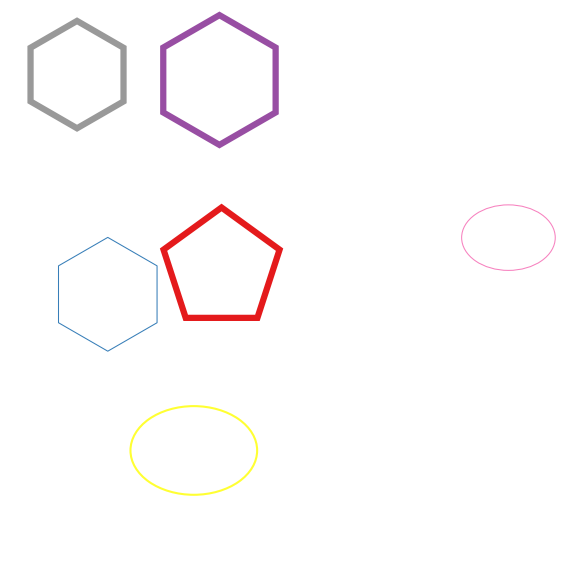[{"shape": "pentagon", "thickness": 3, "radius": 0.53, "center": [0.384, 0.534]}, {"shape": "hexagon", "thickness": 0.5, "radius": 0.49, "center": [0.187, 0.49]}, {"shape": "hexagon", "thickness": 3, "radius": 0.56, "center": [0.38, 0.861]}, {"shape": "oval", "thickness": 1, "radius": 0.55, "center": [0.336, 0.219]}, {"shape": "oval", "thickness": 0.5, "radius": 0.41, "center": [0.88, 0.588]}, {"shape": "hexagon", "thickness": 3, "radius": 0.46, "center": [0.133, 0.87]}]